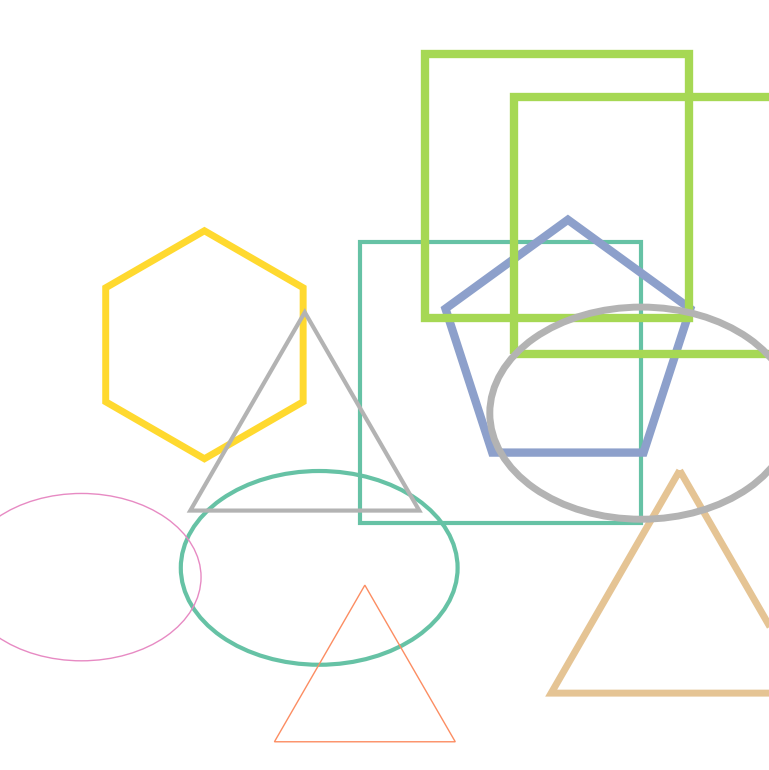[{"shape": "square", "thickness": 1.5, "radius": 0.91, "center": [0.65, 0.503]}, {"shape": "oval", "thickness": 1.5, "radius": 0.9, "center": [0.415, 0.262]}, {"shape": "triangle", "thickness": 0.5, "radius": 0.68, "center": [0.474, 0.104]}, {"shape": "pentagon", "thickness": 3, "radius": 0.84, "center": [0.738, 0.547]}, {"shape": "oval", "thickness": 0.5, "radius": 0.78, "center": [0.106, 0.25]}, {"shape": "square", "thickness": 3, "radius": 0.86, "center": [0.723, 0.758]}, {"shape": "square", "thickness": 3, "radius": 0.84, "center": [0.835, 0.707]}, {"shape": "hexagon", "thickness": 2.5, "radius": 0.74, "center": [0.265, 0.552]}, {"shape": "triangle", "thickness": 2.5, "radius": 0.96, "center": [0.883, 0.196]}, {"shape": "oval", "thickness": 2.5, "radius": 0.98, "center": [0.833, 0.463]}, {"shape": "triangle", "thickness": 1.5, "radius": 0.86, "center": [0.396, 0.423]}]